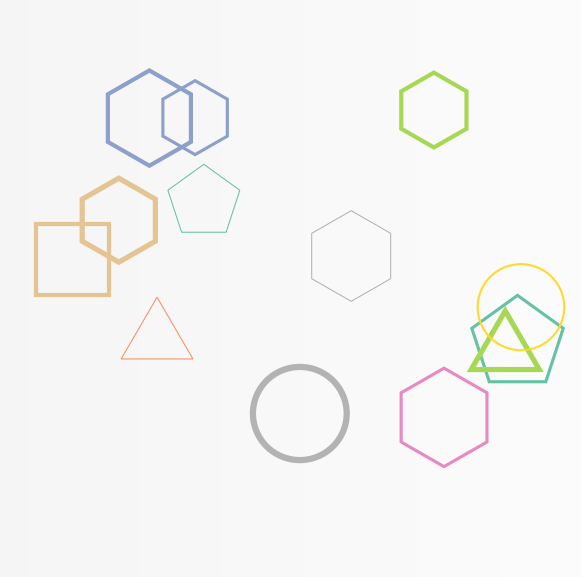[{"shape": "pentagon", "thickness": 1.5, "radius": 0.41, "center": [0.89, 0.405]}, {"shape": "pentagon", "thickness": 0.5, "radius": 0.33, "center": [0.351, 0.65]}, {"shape": "triangle", "thickness": 0.5, "radius": 0.36, "center": [0.27, 0.413]}, {"shape": "hexagon", "thickness": 1.5, "radius": 0.32, "center": [0.336, 0.795]}, {"shape": "hexagon", "thickness": 2, "radius": 0.41, "center": [0.257, 0.795]}, {"shape": "hexagon", "thickness": 1.5, "radius": 0.43, "center": [0.764, 0.276]}, {"shape": "hexagon", "thickness": 2, "radius": 0.32, "center": [0.746, 0.809]}, {"shape": "triangle", "thickness": 2.5, "radius": 0.34, "center": [0.869, 0.393]}, {"shape": "circle", "thickness": 1, "radius": 0.37, "center": [0.896, 0.467]}, {"shape": "square", "thickness": 2, "radius": 0.31, "center": [0.125, 0.55]}, {"shape": "hexagon", "thickness": 2.5, "radius": 0.36, "center": [0.204, 0.618]}, {"shape": "circle", "thickness": 3, "radius": 0.4, "center": [0.516, 0.283]}, {"shape": "hexagon", "thickness": 0.5, "radius": 0.39, "center": [0.604, 0.556]}]